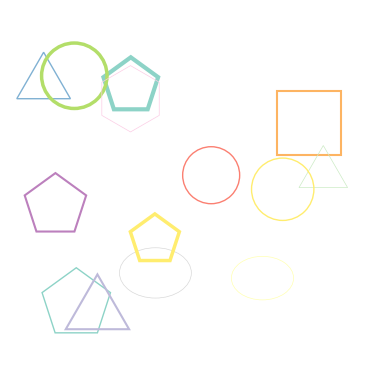[{"shape": "pentagon", "thickness": 3, "radius": 0.37, "center": [0.34, 0.777]}, {"shape": "pentagon", "thickness": 1, "radius": 0.47, "center": [0.198, 0.211]}, {"shape": "oval", "thickness": 0.5, "radius": 0.4, "center": [0.682, 0.278]}, {"shape": "triangle", "thickness": 1.5, "radius": 0.47, "center": [0.253, 0.192]}, {"shape": "circle", "thickness": 1, "radius": 0.37, "center": [0.548, 0.545]}, {"shape": "triangle", "thickness": 1, "radius": 0.4, "center": [0.113, 0.784]}, {"shape": "square", "thickness": 1.5, "radius": 0.42, "center": [0.803, 0.68]}, {"shape": "circle", "thickness": 2.5, "radius": 0.42, "center": [0.193, 0.803]}, {"shape": "hexagon", "thickness": 0.5, "radius": 0.43, "center": [0.339, 0.743]}, {"shape": "oval", "thickness": 0.5, "radius": 0.47, "center": [0.404, 0.291]}, {"shape": "pentagon", "thickness": 1.5, "radius": 0.42, "center": [0.144, 0.467]}, {"shape": "triangle", "thickness": 0.5, "radius": 0.36, "center": [0.84, 0.549]}, {"shape": "circle", "thickness": 1, "radius": 0.41, "center": [0.734, 0.508]}, {"shape": "pentagon", "thickness": 2.5, "radius": 0.33, "center": [0.402, 0.377]}]